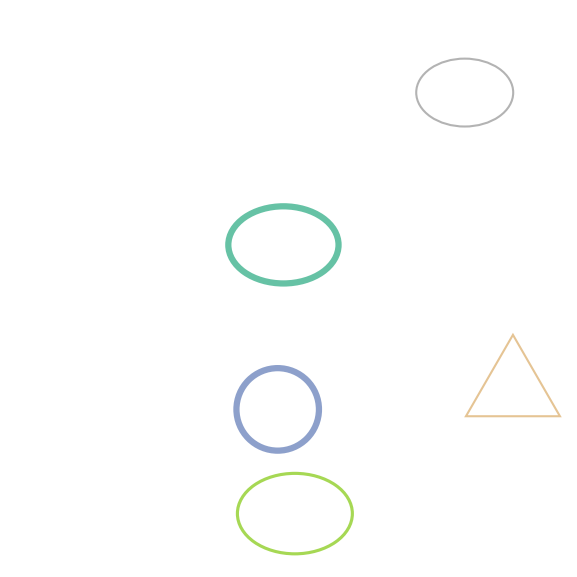[{"shape": "oval", "thickness": 3, "radius": 0.48, "center": [0.491, 0.575]}, {"shape": "circle", "thickness": 3, "radius": 0.36, "center": [0.481, 0.29]}, {"shape": "oval", "thickness": 1.5, "radius": 0.5, "center": [0.511, 0.11]}, {"shape": "triangle", "thickness": 1, "radius": 0.47, "center": [0.888, 0.325]}, {"shape": "oval", "thickness": 1, "radius": 0.42, "center": [0.805, 0.839]}]